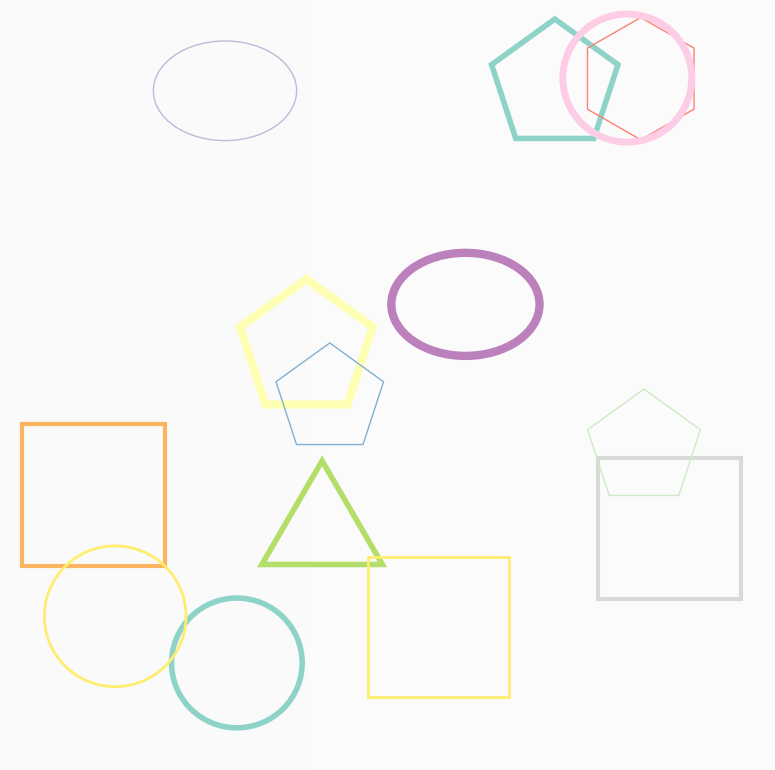[{"shape": "circle", "thickness": 2, "radius": 0.42, "center": [0.306, 0.139]}, {"shape": "pentagon", "thickness": 2, "radius": 0.43, "center": [0.716, 0.89]}, {"shape": "pentagon", "thickness": 3, "radius": 0.45, "center": [0.395, 0.548]}, {"shape": "oval", "thickness": 0.5, "radius": 0.46, "center": [0.29, 0.882]}, {"shape": "hexagon", "thickness": 0.5, "radius": 0.4, "center": [0.827, 0.898]}, {"shape": "pentagon", "thickness": 0.5, "radius": 0.36, "center": [0.425, 0.482]}, {"shape": "square", "thickness": 1.5, "radius": 0.46, "center": [0.121, 0.357]}, {"shape": "triangle", "thickness": 2, "radius": 0.45, "center": [0.416, 0.312]}, {"shape": "circle", "thickness": 2.5, "radius": 0.42, "center": [0.809, 0.899]}, {"shape": "square", "thickness": 1.5, "radius": 0.46, "center": [0.864, 0.314]}, {"shape": "oval", "thickness": 3, "radius": 0.48, "center": [0.601, 0.605]}, {"shape": "pentagon", "thickness": 0.5, "radius": 0.38, "center": [0.831, 0.418]}, {"shape": "square", "thickness": 1, "radius": 0.45, "center": [0.566, 0.186]}, {"shape": "circle", "thickness": 1, "radius": 0.46, "center": [0.149, 0.2]}]